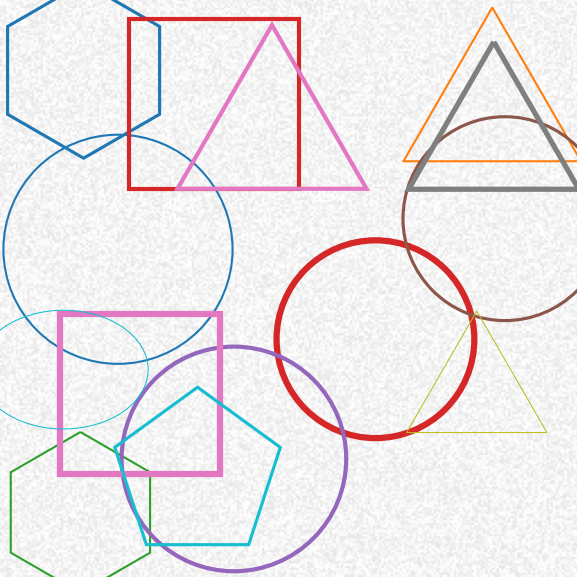[{"shape": "hexagon", "thickness": 1.5, "radius": 0.76, "center": [0.145, 0.877]}, {"shape": "circle", "thickness": 1, "radius": 0.99, "center": [0.204, 0.567]}, {"shape": "triangle", "thickness": 1, "radius": 0.89, "center": [0.852, 0.809]}, {"shape": "hexagon", "thickness": 1, "radius": 0.7, "center": [0.139, 0.112]}, {"shape": "square", "thickness": 2, "radius": 0.73, "center": [0.371, 0.819]}, {"shape": "circle", "thickness": 3, "radius": 0.86, "center": [0.65, 0.412]}, {"shape": "circle", "thickness": 2, "radius": 0.97, "center": [0.405, 0.204]}, {"shape": "circle", "thickness": 1.5, "radius": 0.88, "center": [0.874, 0.621]}, {"shape": "triangle", "thickness": 2, "radius": 0.94, "center": [0.471, 0.767]}, {"shape": "square", "thickness": 3, "radius": 0.69, "center": [0.243, 0.316]}, {"shape": "triangle", "thickness": 2.5, "radius": 0.85, "center": [0.855, 0.756]}, {"shape": "triangle", "thickness": 0.5, "radius": 0.7, "center": [0.826, 0.32]}, {"shape": "oval", "thickness": 0.5, "radius": 0.73, "center": [0.11, 0.359]}, {"shape": "pentagon", "thickness": 1.5, "radius": 0.75, "center": [0.342, 0.178]}]